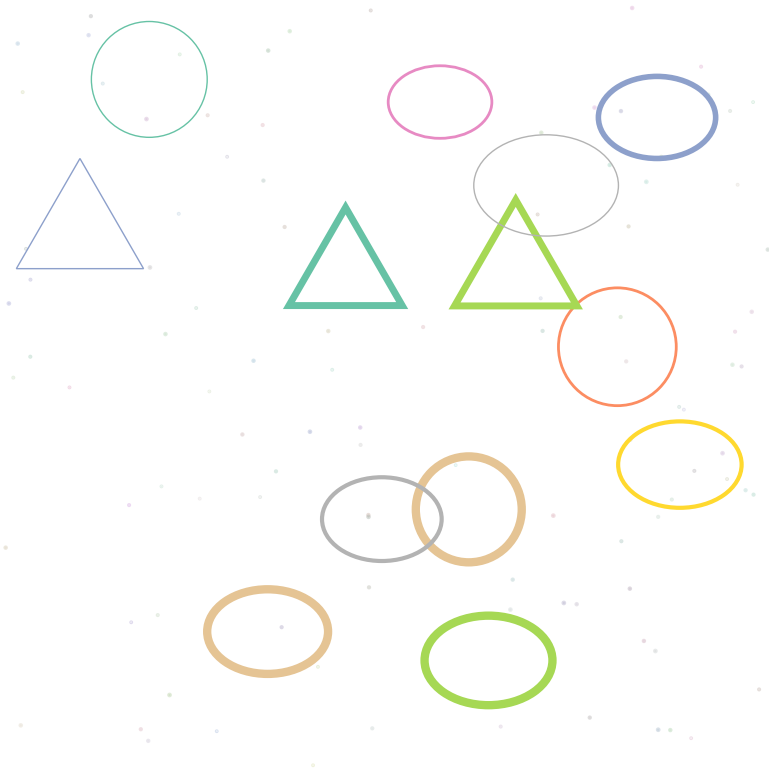[{"shape": "triangle", "thickness": 2.5, "radius": 0.42, "center": [0.449, 0.646]}, {"shape": "circle", "thickness": 0.5, "radius": 0.38, "center": [0.194, 0.897]}, {"shape": "circle", "thickness": 1, "radius": 0.38, "center": [0.802, 0.55]}, {"shape": "oval", "thickness": 2, "radius": 0.38, "center": [0.853, 0.847]}, {"shape": "triangle", "thickness": 0.5, "radius": 0.48, "center": [0.104, 0.699]}, {"shape": "oval", "thickness": 1, "radius": 0.34, "center": [0.571, 0.867]}, {"shape": "triangle", "thickness": 2.5, "radius": 0.46, "center": [0.67, 0.649]}, {"shape": "oval", "thickness": 3, "radius": 0.42, "center": [0.634, 0.142]}, {"shape": "oval", "thickness": 1.5, "radius": 0.4, "center": [0.883, 0.397]}, {"shape": "oval", "thickness": 3, "radius": 0.39, "center": [0.348, 0.18]}, {"shape": "circle", "thickness": 3, "radius": 0.34, "center": [0.609, 0.338]}, {"shape": "oval", "thickness": 0.5, "radius": 0.47, "center": [0.709, 0.759]}, {"shape": "oval", "thickness": 1.5, "radius": 0.39, "center": [0.496, 0.326]}]